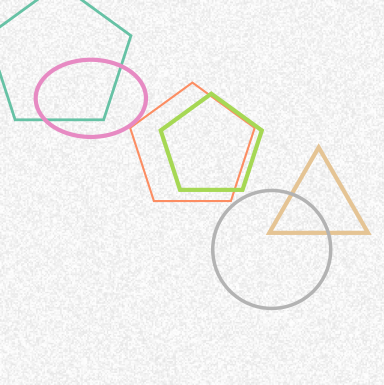[{"shape": "pentagon", "thickness": 2, "radius": 0.98, "center": [0.154, 0.847]}, {"shape": "pentagon", "thickness": 1.5, "radius": 0.85, "center": [0.5, 0.615]}, {"shape": "oval", "thickness": 3, "radius": 0.72, "center": [0.236, 0.745]}, {"shape": "pentagon", "thickness": 3, "radius": 0.69, "center": [0.549, 0.619]}, {"shape": "triangle", "thickness": 3, "radius": 0.74, "center": [0.828, 0.469]}, {"shape": "circle", "thickness": 2.5, "radius": 0.77, "center": [0.706, 0.352]}]